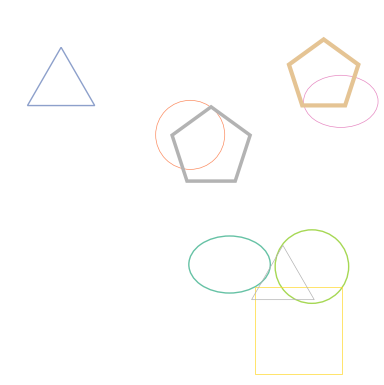[{"shape": "oval", "thickness": 1, "radius": 0.53, "center": [0.596, 0.313]}, {"shape": "circle", "thickness": 0.5, "radius": 0.45, "center": [0.494, 0.65]}, {"shape": "triangle", "thickness": 1, "radius": 0.5, "center": [0.159, 0.776]}, {"shape": "oval", "thickness": 0.5, "radius": 0.48, "center": [0.885, 0.737]}, {"shape": "circle", "thickness": 1, "radius": 0.48, "center": [0.81, 0.308]}, {"shape": "square", "thickness": 0.5, "radius": 0.57, "center": [0.776, 0.141]}, {"shape": "pentagon", "thickness": 3, "radius": 0.47, "center": [0.841, 0.803]}, {"shape": "triangle", "thickness": 0.5, "radius": 0.47, "center": [0.735, 0.269]}, {"shape": "pentagon", "thickness": 2.5, "radius": 0.53, "center": [0.548, 0.616]}]